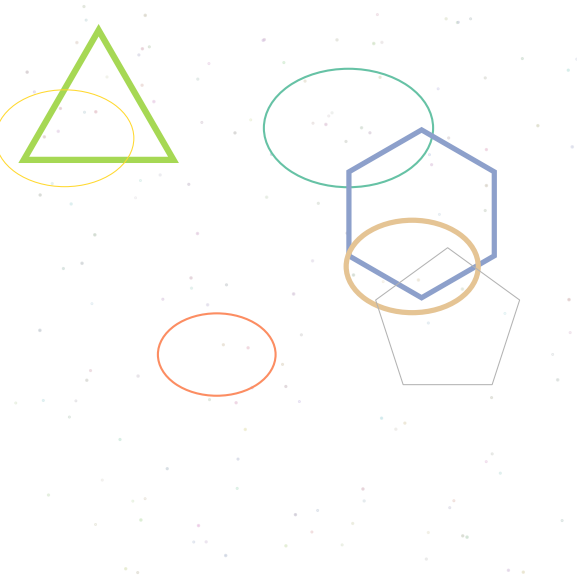[{"shape": "oval", "thickness": 1, "radius": 0.73, "center": [0.603, 0.777]}, {"shape": "oval", "thickness": 1, "radius": 0.51, "center": [0.375, 0.385]}, {"shape": "hexagon", "thickness": 2.5, "radius": 0.73, "center": [0.73, 0.629]}, {"shape": "triangle", "thickness": 3, "radius": 0.75, "center": [0.171, 0.797]}, {"shape": "oval", "thickness": 0.5, "radius": 0.6, "center": [0.112, 0.76]}, {"shape": "oval", "thickness": 2.5, "radius": 0.57, "center": [0.714, 0.538]}, {"shape": "pentagon", "thickness": 0.5, "radius": 0.66, "center": [0.775, 0.439]}]